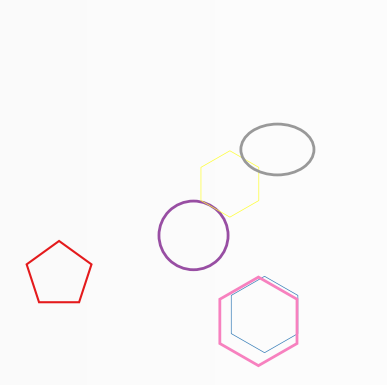[{"shape": "pentagon", "thickness": 1.5, "radius": 0.44, "center": [0.152, 0.286]}, {"shape": "hexagon", "thickness": 0.5, "radius": 0.5, "center": [0.683, 0.183]}, {"shape": "circle", "thickness": 2, "radius": 0.45, "center": [0.499, 0.389]}, {"shape": "hexagon", "thickness": 0.5, "radius": 0.43, "center": [0.593, 0.522]}, {"shape": "hexagon", "thickness": 2, "radius": 0.57, "center": [0.667, 0.165]}, {"shape": "oval", "thickness": 2, "radius": 0.47, "center": [0.716, 0.612]}]